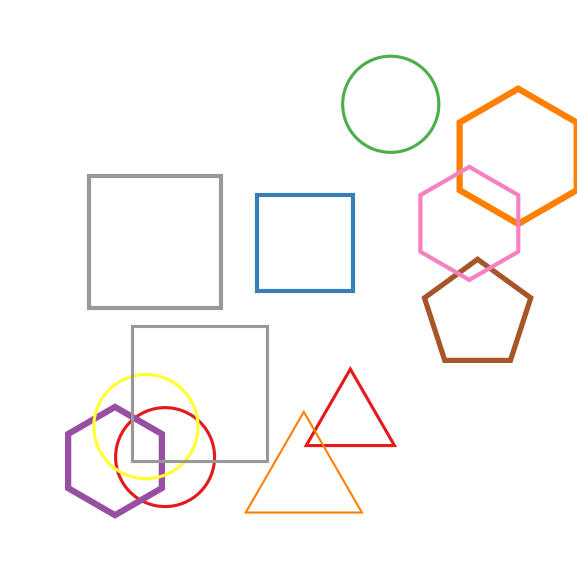[{"shape": "circle", "thickness": 1.5, "radius": 0.43, "center": [0.286, 0.208]}, {"shape": "triangle", "thickness": 1.5, "radius": 0.44, "center": [0.607, 0.272]}, {"shape": "square", "thickness": 2, "radius": 0.42, "center": [0.528, 0.578]}, {"shape": "circle", "thickness": 1.5, "radius": 0.42, "center": [0.677, 0.819]}, {"shape": "hexagon", "thickness": 3, "radius": 0.47, "center": [0.199, 0.201]}, {"shape": "triangle", "thickness": 1, "radius": 0.58, "center": [0.526, 0.17]}, {"shape": "hexagon", "thickness": 3, "radius": 0.59, "center": [0.897, 0.728]}, {"shape": "circle", "thickness": 1.5, "radius": 0.45, "center": [0.253, 0.26]}, {"shape": "pentagon", "thickness": 2.5, "radius": 0.48, "center": [0.827, 0.453]}, {"shape": "hexagon", "thickness": 2, "radius": 0.49, "center": [0.813, 0.612]}, {"shape": "square", "thickness": 1.5, "radius": 0.58, "center": [0.345, 0.317]}, {"shape": "square", "thickness": 2, "radius": 0.57, "center": [0.269, 0.58]}]